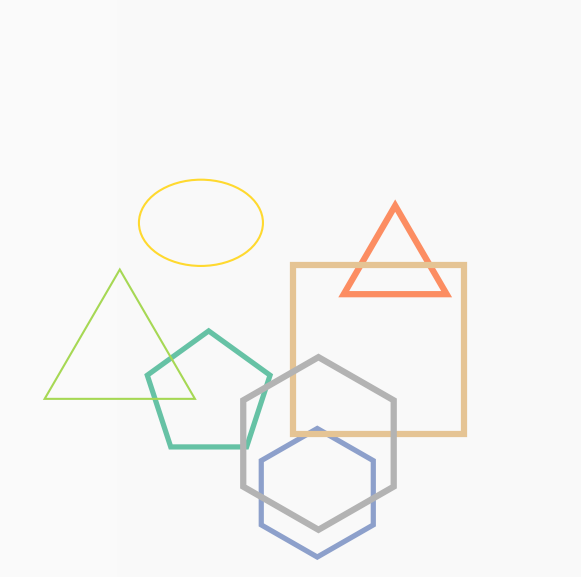[{"shape": "pentagon", "thickness": 2.5, "radius": 0.56, "center": [0.359, 0.315]}, {"shape": "triangle", "thickness": 3, "radius": 0.51, "center": [0.68, 0.541]}, {"shape": "hexagon", "thickness": 2.5, "radius": 0.56, "center": [0.546, 0.146]}, {"shape": "triangle", "thickness": 1, "radius": 0.75, "center": [0.206, 0.383]}, {"shape": "oval", "thickness": 1, "radius": 0.53, "center": [0.346, 0.613]}, {"shape": "square", "thickness": 3, "radius": 0.73, "center": [0.651, 0.394]}, {"shape": "hexagon", "thickness": 3, "radius": 0.75, "center": [0.548, 0.231]}]